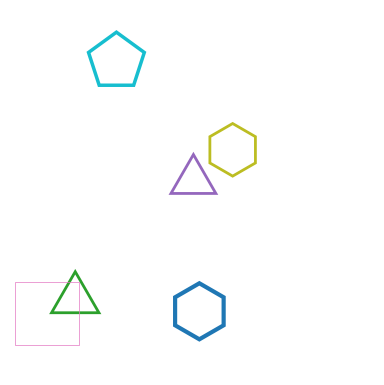[{"shape": "hexagon", "thickness": 3, "radius": 0.36, "center": [0.518, 0.191]}, {"shape": "triangle", "thickness": 2, "radius": 0.36, "center": [0.195, 0.223]}, {"shape": "triangle", "thickness": 2, "radius": 0.34, "center": [0.502, 0.531]}, {"shape": "square", "thickness": 0.5, "radius": 0.41, "center": [0.122, 0.186]}, {"shape": "hexagon", "thickness": 2, "radius": 0.34, "center": [0.604, 0.611]}, {"shape": "pentagon", "thickness": 2.5, "radius": 0.38, "center": [0.302, 0.84]}]